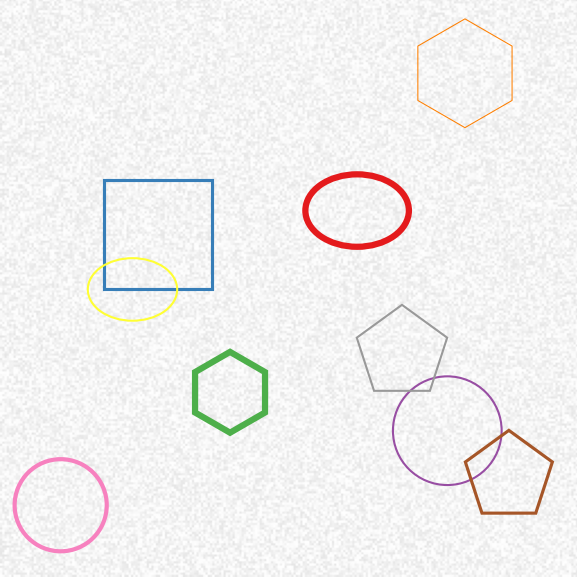[{"shape": "oval", "thickness": 3, "radius": 0.45, "center": [0.618, 0.635]}, {"shape": "square", "thickness": 1.5, "radius": 0.47, "center": [0.274, 0.593]}, {"shape": "hexagon", "thickness": 3, "radius": 0.35, "center": [0.398, 0.32]}, {"shape": "circle", "thickness": 1, "radius": 0.47, "center": [0.775, 0.253]}, {"shape": "hexagon", "thickness": 0.5, "radius": 0.47, "center": [0.805, 0.872]}, {"shape": "oval", "thickness": 1, "radius": 0.39, "center": [0.229, 0.498]}, {"shape": "pentagon", "thickness": 1.5, "radius": 0.4, "center": [0.881, 0.175]}, {"shape": "circle", "thickness": 2, "radius": 0.4, "center": [0.105, 0.124]}, {"shape": "pentagon", "thickness": 1, "radius": 0.41, "center": [0.696, 0.389]}]